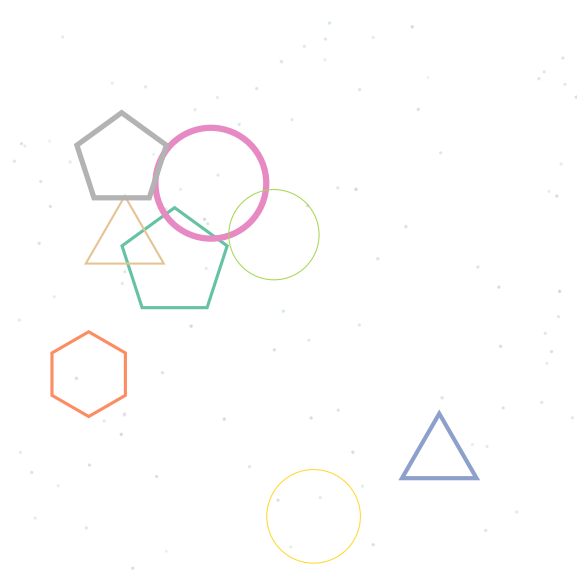[{"shape": "pentagon", "thickness": 1.5, "radius": 0.48, "center": [0.302, 0.544]}, {"shape": "hexagon", "thickness": 1.5, "radius": 0.37, "center": [0.154, 0.351]}, {"shape": "triangle", "thickness": 2, "radius": 0.37, "center": [0.761, 0.208]}, {"shape": "circle", "thickness": 3, "radius": 0.48, "center": [0.365, 0.682]}, {"shape": "circle", "thickness": 0.5, "radius": 0.39, "center": [0.474, 0.593]}, {"shape": "circle", "thickness": 0.5, "radius": 0.41, "center": [0.543, 0.105]}, {"shape": "triangle", "thickness": 1, "radius": 0.39, "center": [0.216, 0.582]}, {"shape": "pentagon", "thickness": 2.5, "radius": 0.41, "center": [0.211, 0.723]}]